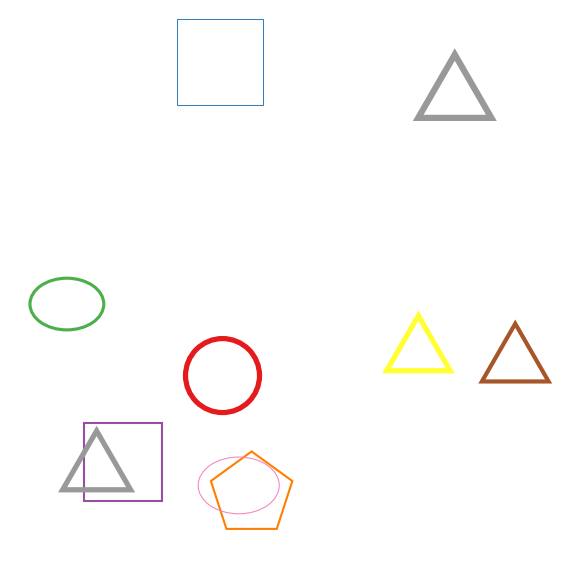[{"shape": "circle", "thickness": 2.5, "radius": 0.32, "center": [0.385, 0.349]}, {"shape": "square", "thickness": 0.5, "radius": 0.37, "center": [0.382, 0.891]}, {"shape": "oval", "thickness": 1.5, "radius": 0.32, "center": [0.116, 0.473]}, {"shape": "square", "thickness": 1, "radius": 0.34, "center": [0.213, 0.199]}, {"shape": "pentagon", "thickness": 1, "radius": 0.37, "center": [0.436, 0.143]}, {"shape": "triangle", "thickness": 2.5, "radius": 0.32, "center": [0.724, 0.389]}, {"shape": "triangle", "thickness": 2, "radius": 0.33, "center": [0.892, 0.372]}, {"shape": "oval", "thickness": 0.5, "radius": 0.35, "center": [0.413, 0.159]}, {"shape": "triangle", "thickness": 3, "radius": 0.37, "center": [0.788, 0.832]}, {"shape": "triangle", "thickness": 2.5, "radius": 0.34, "center": [0.167, 0.185]}]